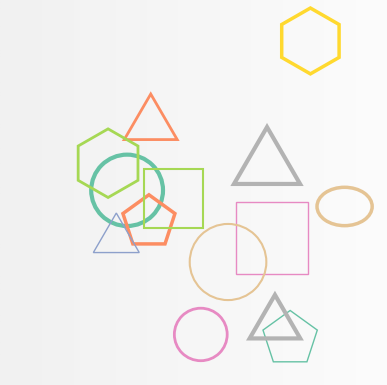[{"shape": "pentagon", "thickness": 1, "radius": 0.37, "center": [0.749, 0.12]}, {"shape": "circle", "thickness": 3, "radius": 0.46, "center": [0.328, 0.506]}, {"shape": "triangle", "thickness": 2, "radius": 0.39, "center": [0.389, 0.677]}, {"shape": "pentagon", "thickness": 2.5, "radius": 0.35, "center": [0.384, 0.424]}, {"shape": "triangle", "thickness": 1, "radius": 0.34, "center": [0.3, 0.378]}, {"shape": "square", "thickness": 1, "radius": 0.47, "center": [0.701, 0.382]}, {"shape": "circle", "thickness": 2, "radius": 0.34, "center": [0.518, 0.131]}, {"shape": "hexagon", "thickness": 2, "radius": 0.45, "center": [0.279, 0.576]}, {"shape": "square", "thickness": 1.5, "radius": 0.38, "center": [0.447, 0.485]}, {"shape": "hexagon", "thickness": 2.5, "radius": 0.43, "center": [0.801, 0.894]}, {"shape": "oval", "thickness": 2.5, "radius": 0.36, "center": [0.889, 0.464]}, {"shape": "circle", "thickness": 1.5, "radius": 0.49, "center": [0.588, 0.319]}, {"shape": "triangle", "thickness": 3, "radius": 0.49, "center": [0.689, 0.571]}, {"shape": "triangle", "thickness": 3, "radius": 0.38, "center": [0.71, 0.159]}]